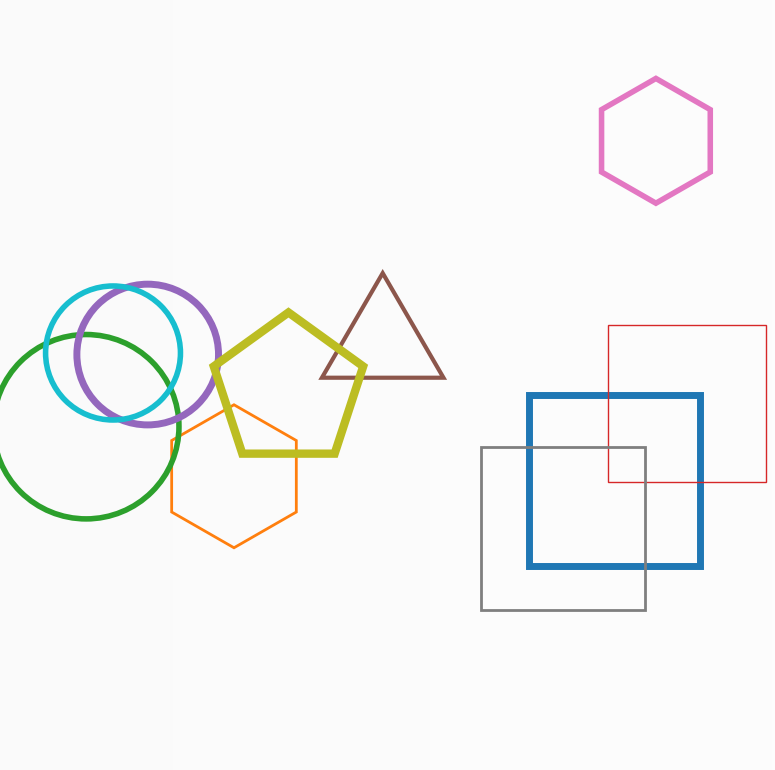[{"shape": "square", "thickness": 2.5, "radius": 0.55, "center": [0.793, 0.376]}, {"shape": "hexagon", "thickness": 1, "radius": 0.46, "center": [0.302, 0.381]}, {"shape": "circle", "thickness": 2, "radius": 0.6, "center": [0.111, 0.446]}, {"shape": "square", "thickness": 0.5, "radius": 0.51, "center": [0.887, 0.476]}, {"shape": "circle", "thickness": 2.5, "radius": 0.46, "center": [0.191, 0.54]}, {"shape": "triangle", "thickness": 1.5, "radius": 0.45, "center": [0.494, 0.555]}, {"shape": "hexagon", "thickness": 2, "radius": 0.4, "center": [0.846, 0.817]}, {"shape": "square", "thickness": 1, "radius": 0.53, "center": [0.727, 0.313]}, {"shape": "pentagon", "thickness": 3, "radius": 0.51, "center": [0.372, 0.493]}, {"shape": "circle", "thickness": 2, "radius": 0.44, "center": [0.146, 0.542]}]